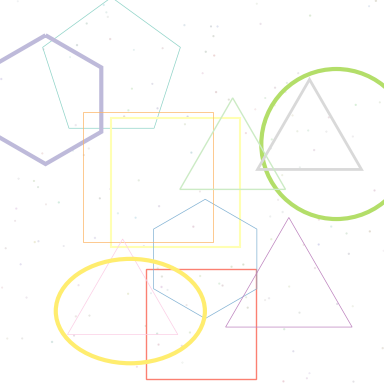[{"shape": "pentagon", "thickness": 0.5, "radius": 0.94, "center": [0.29, 0.819]}, {"shape": "square", "thickness": 1.5, "radius": 0.83, "center": [0.456, 0.526]}, {"shape": "hexagon", "thickness": 3, "radius": 0.84, "center": [0.118, 0.741]}, {"shape": "square", "thickness": 1, "radius": 0.71, "center": [0.522, 0.159]}, {"shape": "hexagon", "thickness": 0.5, "radius": 0.77, "center": [0.533, 0.328]}, {"shape": "square", "thickness": 0.5, "radius": 0.85, "center": [0.385, 0.54]}, {"shape": "circle", "thickness": 3, "radius": 0.97, "center": [0.874, 0.626]}, {"shape": "triangle", "thickness": 0.5, "radius": 0.83, "center": [0.319, 0.214]}, {"shape": "triangle", "thickness": 2, "radius": 0.78, "center": [0.804, 0.638]}, {"shape": "triangle", "thickness": 0.5, "radius": 0.95, "center": [0.75, 0.245]}, {"shape": "triangle", "thickness": 1, "radius": 0.79, "center": [0.604, 0.587]}, {"shape": "oval", "thickness": 3, "radius": 0.97, "center": [0.339, 0.192]}]